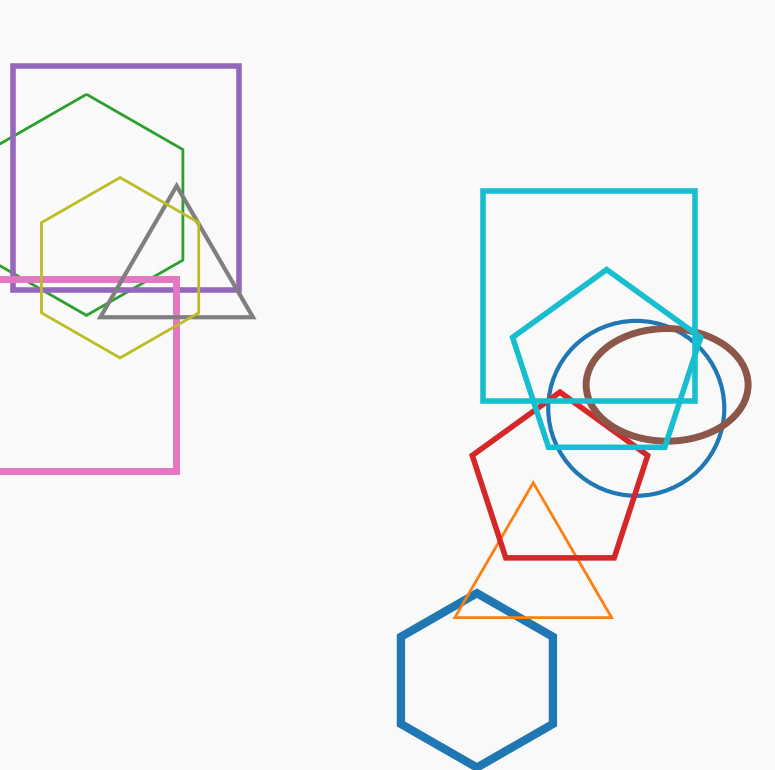[{"shape": "hexagon", "thickness": 3, "radius": 0.57, "center": [0.615, 0.116]}, {"shape": "circle", "thickness": 1.5, "radius": 0.57, "center": [0.821, 0.47]}, {"shape": "triangle", "thickness": 1, "radius": 0.58, "center": [0.688, 0.256]}, {"shape": "hexagon", "thickness": 1, "radius": 0.72, "center": [0.112, 0.734]}, {"shape": "pentagon", "thickness": 2, "radius": 0.59, "center": [0.723, 0.372]}, {"shape": "square", "thickness": 2, "radius": 0.73, "center": [0.163, 0.769]}, {"shape": "oval", "thickness": 2.5, "radius": 0.52, "center": [0.861, 0.5]}, {"shape": "square", "thickness": 2.5, "radius": 0.62, "center": [0.102, 0.513]}, {"shape": "triangle", "thickness": 1.5, "radius": 0.57, "center": [0.228, 0.645]}, {"shape": "hexagon", "thickness": 1, "radius": 0.59, "center": [0.155, 0.652]}, {"shape": "square", "thickness": 2, "radius": 0.68, "center": [0.76, 0.616]}, {"shape": "pentagon", "thickness": 2, "radius": 0.64, "center": [0.783, 0.522]}]